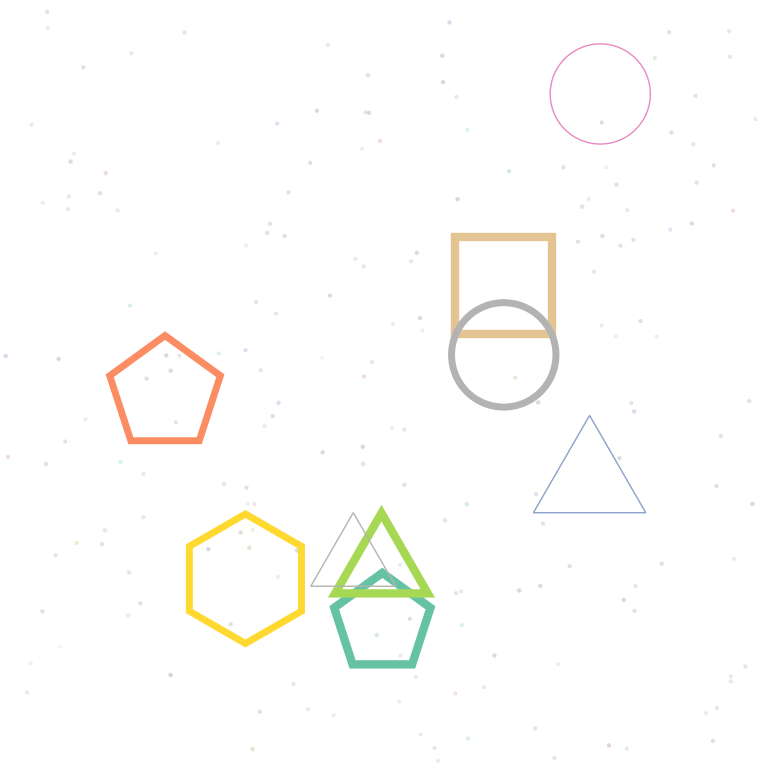[{"shape": "pentagon", "thickness": 3, "radius": 0.33, "center": [0.497, 0.19]}, {"shape": "pentagon", "thickness": 2.5, "radius": 0.38, "center": [0.214, 0.489]}, {"shape": "triangle", "thickness": 0.5, "radius": 0.42, "center": [0.766, 0.376]}, {"shape": "circle", "thickness": 0.5, "radius": 0.33, "center": [0.78, 0.878]}, {"shape": "triangle", "thickness": 3, "radius": 0.35, "center": [0.495, 0.264]}, {"shape": "hexagon", "thickness": 2.5, "radius": 0.42, "center": [0.319, 0.248]}, {"shape": "square", "thickness": 3, "radius": 0.32, "center": [0.654, 0.63]}, {"shape": "circle", "thickness": 2.5, "radius": 0.34, "center": [0.654, 0.539]}, {"shape": "triangle", "thickness": 0.5, "radius": 0.32, "center": [0.459, 0.271]}]